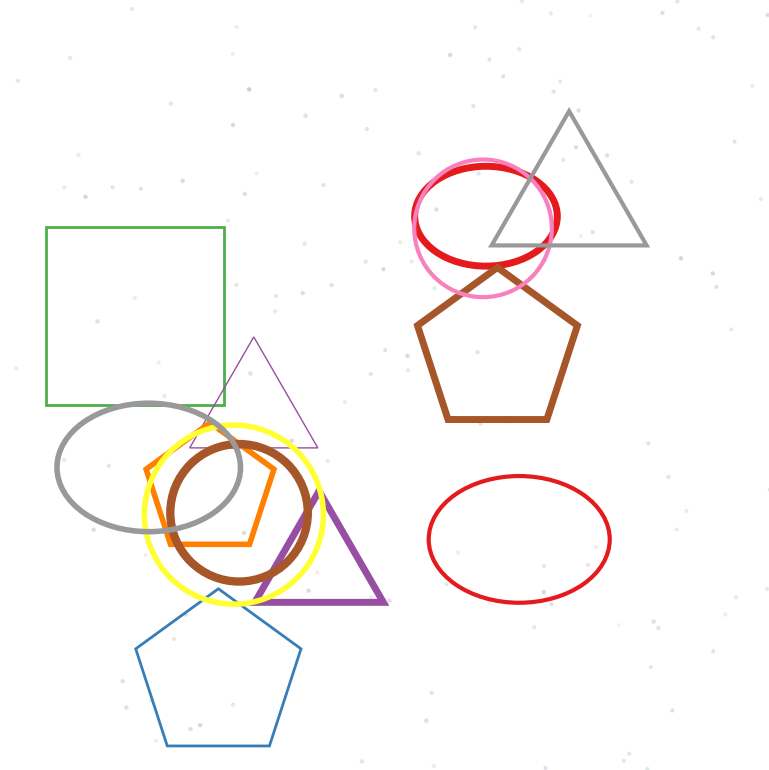[{"shape": "oval", "thickness": 2.5, "radius": 0.46, "center": [0.631, 0.719]}, {"shape": "oval", "thickness": 1.5, "radius": 0.59, "center": [0.674, 0.299]}, {"shape": "pentagon", "thickness": 1, "radius": 0.56, "center": [0.284, 0.123]}, {"shape": "square", "thickness": 1, "radius": 0.58, "center": [0.175, 0.589]}, {"shape": "triangle", "thickness": 2.5, "radius": 0.48, "center": [0.414, 0.266]}, {"shape": "triangle", "thickness": 0.5, "radius": 0.48, "center": [0.33, 0.466]}, {"shape": "pentagon", "thickness": 2, "radius": 0.44, "center": [0.273, 0.364]}, {"shape": "circle", "thickness": 2, "radius": 0.58, "center": [0.304, 0.332]}, {"shape": "pentagon", "thickness": 2.5, "radius": 0.55, "center": [0.646, 0.543]}, {"shape": "circle", "thickness": 3, "radius": 0.45, "center": [0.31, 0.334]}, {"shape": "circle", "thickness": 1.5, "radius": 0.45, "center": [0.627, 0.703]}, {"shape": "triangle", "thickness": 1.5, "radius": 0.58, "center": [0.739, 0.739]}, {"shape": "oval", "thickness": 2, "radius": 0.6, "center": [0.193, 0.393]}]